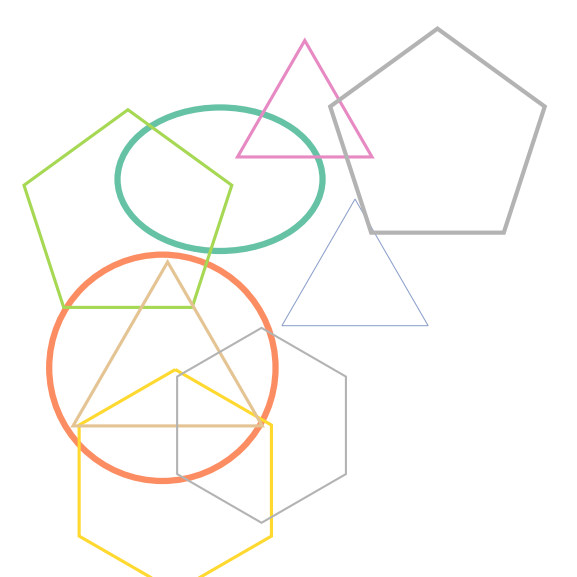[{"shape": "oval", "thickness": 3, "radius": 0.89, "center": [0.381, 0.689]}, {"shape": "circle", "thickness": 3, "radius": 0.98, "center": [0.281, 0.362]}, {"shape": "triangle", "thickness": 0.5, "radius": 0.73, "center": [0.615, 0.508]}, {"shape": "triangle", "thickness": 1.5, "radius": 0.67, "center": [0.528, 0.795]}, {"shape": "pentagon", "thickness": 1.5, "radius": 0.95, "center": [0.221, 0.62]}, {"shape": "hexagon", "thickness": 1.5, "radius": 0.96, "center": [0.304, 0.167]}, {"shape": "triangle", "thickness": 1.5, "radius": 0.95, "center": [0.29, 0.356]}, {"shape": "hexagon", "thickness": 1, "radius": 0.84, "center": [0.453, 0.263]}, {"shape": "pentagon", "thickness": 2, "radius": 0.98, "center": [0.758, 0.754]}]